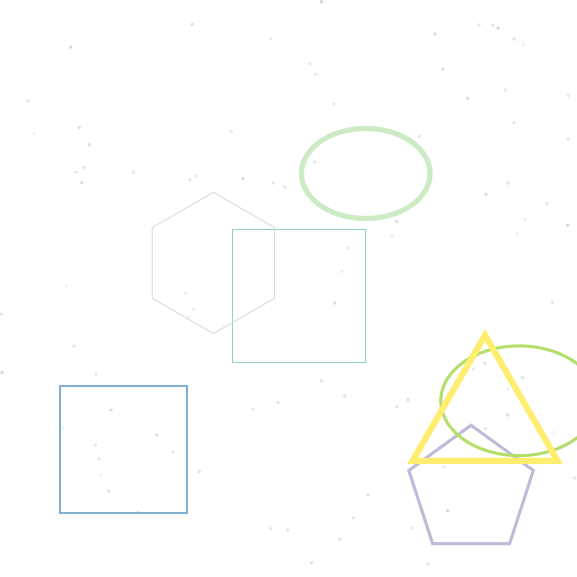[{"shape": "square", "thickness": 0.5, "radius": 0.58, "center": [0.517, 0.487]}, {"shape": "pentagon", "thickness": 1.5, "radius": 0.57, "center": [0.816, 0.149]}, {"shape": "square", "thickness": 1, "radius": 0.55, "center": [0.214, 0.221]}, {"shape": "oval", "thickness": 1.5, "radius": 0.68, "center": [0.899, 0.305]}, {"shape": "hexagon", "thickness": 0.5, "radius": 0.61, "center": [0.37, 0.544]}, {"shape": "oval", "thickness": 2.5, "radius": 0.56, "center": [0.633, 0.699]}, {"shape": "triangle", "thickness": 3, "radius": 0.73, "center": [0.84, 0.274]}]